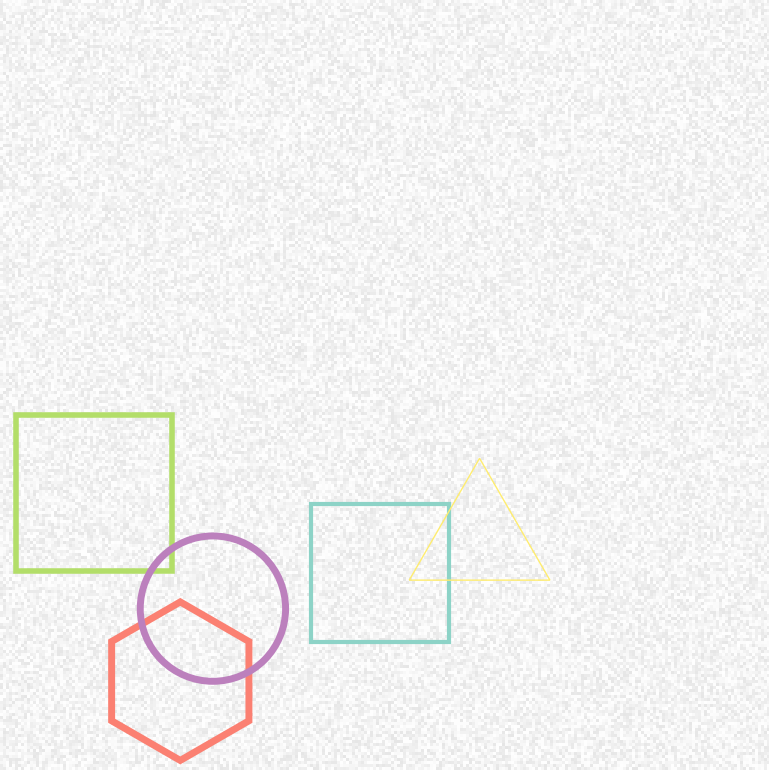[{"shape": "square", "thickness": 1.5, "radius": 0.45, "center": [0.494, 0.256]}, {"shape": "hexagon", "thickness": 2.5, "radius": 0.51, "center": [0.234, 0.115]}, {"shape": "square", "thickness": 2, "radius": 0.51, "center": [0.123, 0.359]}, {"shape": "circle", "thickness": 2.5, "radius": 0.47, "center": [0.277, 0.21]}, {"shape": "triangle", "thickness": 0.5, "radius": 0.53, "center": [0.623, 0.299]}]